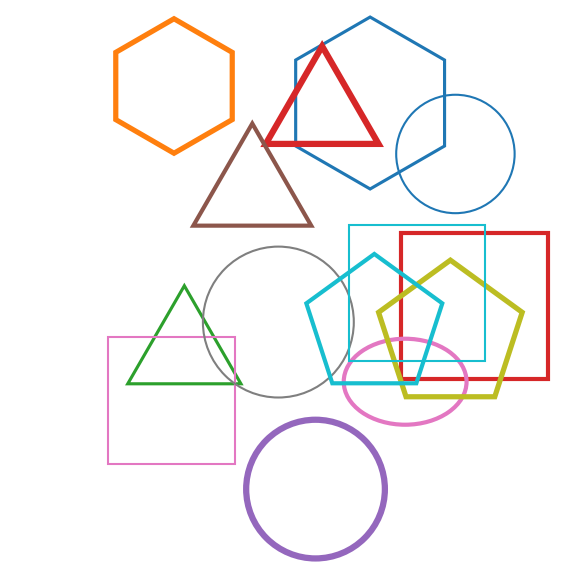[{"shape": "circle", "thickness": 1, "radius": 0.51, "center": [0.789, 0.733]}, {"shape": "hexagon", "thickness": 1.5, "radius": 0.74, "center": [0.641, 0.821]}, {"shape": "hexagon", "thickness": 2.5, "radius": 0.58, "center": [0.301, 0.85]}, {"shape": "triangle", "thickness": 1.5, "radius": 0.57, "center": [0.319, 0.391]}, {"shape": "triangle", "thickness": 3, "radius": 0.56, "center": [0.558, 0.806]}, {"shape": "square", "thickness": 2, "radius": 0.63, "center": [0.822, 0.47]}, {"shape": "circle", "thickness": 3, "radius": 0.6, "center": [0.546, 0.152]}, {"shape": "triangle", "thickness": 2, "radius": 0.59, "center": [0.437, 0.667]}, {"shape": "square", "thickness": 1, "radius": 0.55, "center": [0.296, 0.305]}, {"shape": "oval", "thickness": 2, "radius": 0.53, "center": [0.702, 0.338]}, {"shape": "circle", "thickness": 1, "radius": 0.65, "center": [0.482, 0.441]}, {"shape": "pentagon", "thickness": 2.5, "radius": 0.65, "center": [0.78, 0.418]}, {"shape": "pentagon", "thickness": 2, "radius": 0.62, "center": [0.648, 0.436]}, {"shape": "square", "thickness": 1, "radius": 0.59, "center": [0.722, 0.492]}]